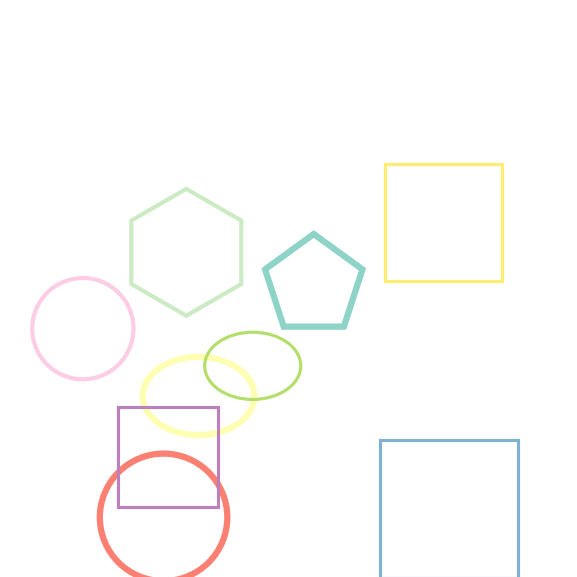[{"shape": "pentagon", "thickness": 3, "radius": 0.44, "center": [0.543, 0.505]}, {"shape": "oval", "thickness": 3, "radius": 0.48, "center": [0.344, 0.313]}, {"shape": "circle", "thickness": 3, "radius": 0.55, "center": [0.283, 0.103]}, {"shape": "square", "thickness": 1.5, "radius": 0.6, "center": [0.778, 0.118]}, {"shape": "oval", "thickness": 1.5, "radius": 0.42, "center": [0.438, 0.366]}, {"shape": "circle", "thickness": 2, "radius": 0.44, "center": [0.143, 0.43]}, {"shape": "square", "thickness": 1.5, "radius": 0.43, "center": [0.291, 0.208]}, {"shape": "hexagon", "thickness": 2, "radius": 0.55, "center": [0.323, 0.562]}, {"shape": "square", "thickness": 1.5, "radius": 0.51, "center": [0.768, 0.614]}]